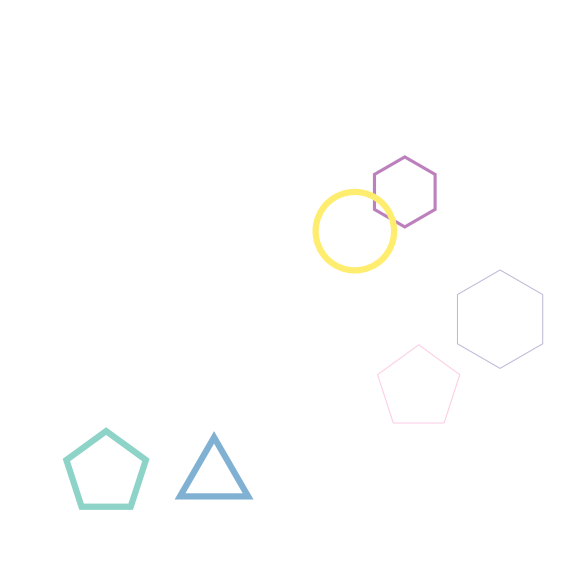[{"shape": "pentagon", "thickness": 3, "radius": 0.36, "center": [0.184, 0.18]}, {"shape": "hexagon", "thickness": 0.5, "radius": 0.43, "center": [0.866, 0.446]}, {"shape": "triangle", "thickness": 3, "radius": 0.34, "center": [0.371, 0.174]}, {"shape": "pentagon", "thickness": 0.5, "radius": 0.37, "center": [0.725, 0.327]}, {"shape": "hexagon", "thickness": 1.5, "radius": 0.3, "center": [0.701, 0.667]}, {"shape": "circle", "thickness": 3, "radius": 0.34, "center": [0.614, 0.599]}]